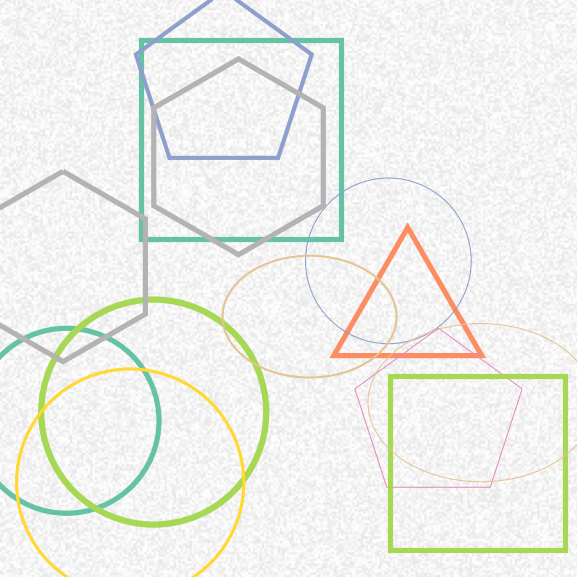[{"shape": "square", "thickness": 2.5, "radius": 0.86, "center": [0.417, 0.758]}, {"shape": "circle", "thickness": 2.5, "radius": 0.8, "center": [0.115, 0.271]}, {"shape": "triangle", "thickness": 2.5, "radius": 0.74, "center": [0.706, 0.457]}, {"shape": "circle", "thickness": 0.5, "radius": 0.72, "center": [0.673, 0.547]}, {"shape": "pentagon", "thickness": 2, "radius": 0.8, "center": [0.388, 0.855]}, {"shape": "pentagon", "thickness": 0.5, "radius": 0.76, "center": [0.759, 0.279]}, {"shape": "circle", "thickness": 3, "radius": 0.97, "center": [0.266, 0.286]}, {"shape": "square", "thickness": 2.5, "radius": 0.76, "center": [0.827, 0.197]}, {"shape": "circle", "thickness": 1.5, "radius": 0.98, "center": [0.225, 0.163]}, {"shape": "oval", "thickness": 1, "radius": 0.75, "center": [0.536, 0.451]}, {"shape": "oval", "thickness": 0.5, "radius": 0.98, "center": [0.833, 0.302]}, {"shape": "hexagon", "thickness": 2.5, "radius": 0.85, "center": [0.413, 0.728]}, {"shape": "hexagon", "thickness": 2.5, "radius": 0.82, "center": [0.109, 0.538]}]